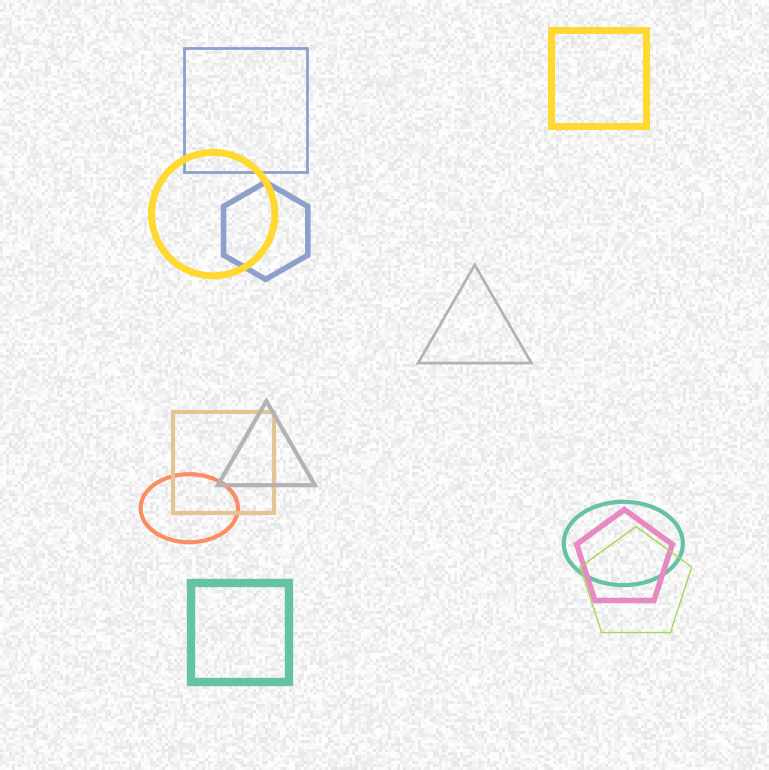[{"shape": "square", "thickness": 3, "radius": 0.32, "center": [0.312, 0.179]}, {"shape": "oval", "thickness": 1.5, "radius": 0.39, "center": [0.809, 0.294]}, {"shape": "oval", "thickness": 1.5, "radius": 0.32, "center": [0.246, 0.34]}, {"shape": "square", "thickness": 1, "radius": 0.4, "center": [0.319, 0.857]}, {"shape": "hexagon", "thickness": 2, "radius": 0.32, "center": [0.345, 0.7]}, {"shape": "pentagon", "thickness": 2, "radius": 0.33, "center": [0.811, 0.273]}, {"shape": "pentagon", "thickness": 0.5, "radius": 0.38, "center": [0.826, 0.24]}, {"shape": "square", "thickness": 2.5, "radius": 0.31, "center": [0.777, 0.899]}, {"shape": "circle", "thickness": 2.5, "radius": 0.4, "center": [0.277, 0.722]}, {"shape": "square", "thickness": 1.5, "radius": 0.33, "center": [0.29, 0.399]}, {"shape": "triangle", "thickness": 1.5, "radius": 0.36, "center": [0.346, 0.406]}, {"shape": "triangle", "thickness": 1, "radius": 0.43, "center": [0.617, 0.571]}]